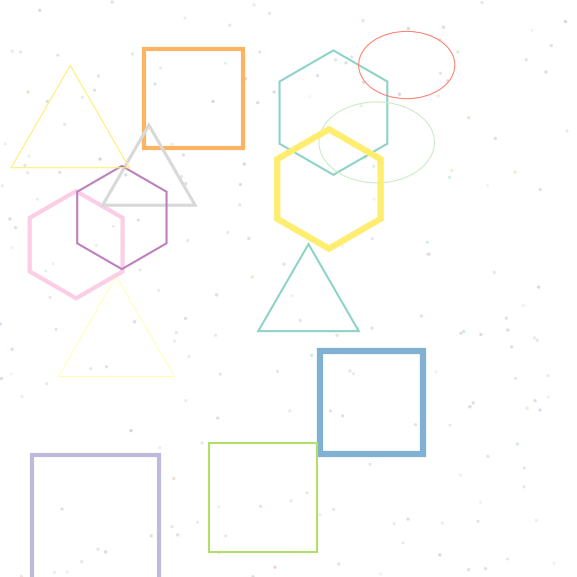[{"shape": "hexagon", "thickness": 1, "radius": 0.54, "center": [0.577, 0.804]}, {"shape": "triangle", "thickness": 1, "radius": 0.5, "center": [0.534, 0.476]}, {"shape": "triangle", "thickness": 0.5, "radius": 0.58, "center": [0.201, 0.405]}, {"shape": "square", "thickness": 2, "radius": 0.55, "center": [0.166, 0.102]}, {"shape": "oval", "thickness": 0.5, "radius": 0.42, "center": [0.704, 0.887]}, {"shape": "square", "thickness": 3, "radius": 0.45, "center": [0.644, 0.302]}, {"shape": "square", "thickness": 2, "radius": 0.43, "center": [0.335, 0.828]}, {"shape": "square", "thickness": 1, "radius": 0.47, "center": [0.456, 0.137]}, {"shape": "hexagon", "thickness": 2, "radius": 0.46, "center": [0.132, 0.575]}, {"shape": "triangle", "thickness": 1.5, "radius": 0.46, "center": [0.258, 0.69]}, {"shape": "hexagon", "thickness": 1, "radius": 0.45, "center": [0.211, 0.622]}, {"shape": "oval", "thickness": 0.5, "radius": 0.5, "center": [0.652, 0.753]}, {"shape": "triangle", "thickness": 0.5, "radius": 0.59, "center": [0.122, 0.768]}, {"shape": "hexagon", "thickness": 3, "radius": 0.52, "center": [0.57, 0.672]}]